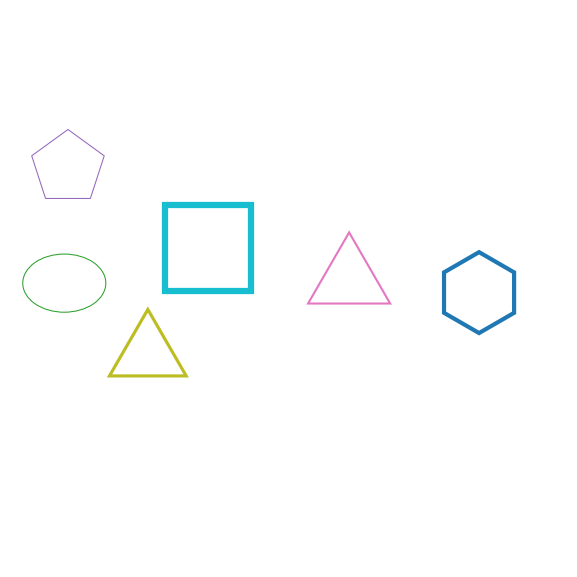[{"shape": "hexagon", "thickness": 2, "radius": 0.35, "center": [0.83, 0.492]}, {"shape": "oval", "thickness": 0.5, "radius": 0.36, "center": [0.111, 0.509]}, {"shape": "pentagon", "thickness": 0.5, "radius": 0.33, "center": [0.118, 0.709]}, {"shape": "triangle", "thickness": 1, "radius": 0.41, "center": [0.605, 0.515]}, {"shape": "triangle", "thickness": 1.5, "radius": 0.38, "center": [0.256, 0.387]}, {"shape": "square", "thickness": 3, "radius": 0.38, "center": [0.36, 0.57]}]